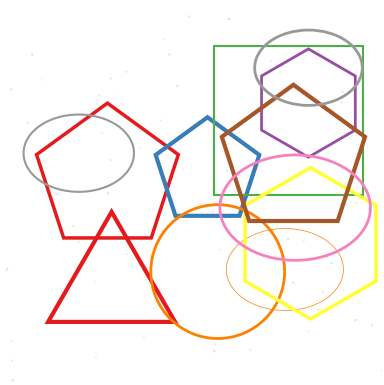[{"shape": "pentagon", "thickness": 2.5, "radius": 0.97, "center": [0.279, 0.539]}, {"shape": "triangle", "thickness": 3, "radius": 0.95, "center": [0.29, 0.259]}, {"shape": "pentagon", "thickness": 3, "radius": 0.71, "center": [0.539, 0.554]}, {"shape": "square", "thickness": 1.5, "radius": 0.97, "center": [0.75, 0.688]}, {"shape": "hexagon", "thickness": 2, "radius": 0.7, "center": [0.801, 0.732]}, {"shape": "circle", "thickness": 2, "radius": 0.87, "center": [0.565, 0.295]}, {"shape": "oval", "thickness": 0.5, "radius": 0.76, "center": [0.74, 0.3]}, {"shape": "hexagon", "thickness": 2.5, "radius": 0.98, "center": [0.807, 0.368]}, {"shape": "pentagon", "thickness": 3, "radius": 0.98, "center": [0.762, 0.584]}, {"shape": "oval", "thickness": 2, "radius": 0.98, "center": [0.767, 0.461]}, {"shape": "oval", "thickness": 1.5, "radius": 0.72, "center": [0.205, 0.602]}, {"shape": "oval", "thickness": 2, "radius": 0.7, "center": [0.801, 0.824]}]